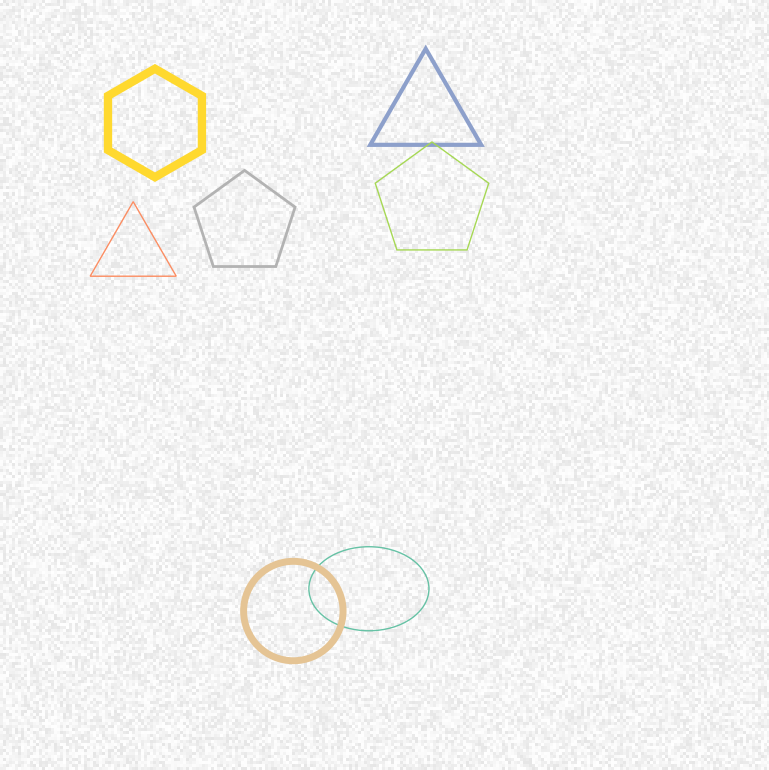[{"shape": "oval", "thickness": 0.5, "radius": 0.39, "center": [0.479, 0.235]}, {"shape": "triangle", "thickness": 0.5, "radius": 0.32, "center": [0.173, 0.674]}, {"shape": "triangle", "thickness": 1.5, "radius": 0.42, "center": [0.553, 0.853]}, {"shape": "pentagon", "thickness": 0.5, "radius": 0.39, "center": [0.561, 0.738]}, {"shape": "hexagon", "thickness": 3, "radius": 0.35, "center": [0.201, 0.84]}, {"shape": "circle", "thickness": 2.5, "radius": 0.32, "center": [0.381, 0.206]}, {"shape": "pentagon", "thickness": 1, "radius": 0.35, "center": [0.318, 0.71]}]